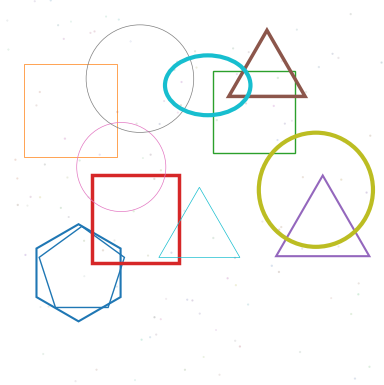[{"shape": "hexagon", "thickness": 1.5, "radius": 0.63, "center": [0.204, 0.291]}, {"shape": "pentagon", "thickness": 1, "radius": 0.58, "center": [0.212, 0.296]}, {"shape": "square", "thickness": 0.5, "radius": 0.61, "center": [0.184, 0.713]}, {"shape": "square", "thickness": 1, "radius": 0.53, "center": [0.659, 0.709]}, {"shape": "square", "thickness": 2.5, "radius": 0.57, "center": [0.353, 0.431]}, {"shape": "triangle", "thickness": 1.5, "radius": 0.7, "center": [0.838, 0.404]}, {"shape": "triangle", "thickness": 2.5, "radius": 0.57, "center": [0.693, 0.807]}, {"shape": "circle", "thickness": 0.5, "radius": 0.58, "center": [0.315, 0.566]}, {"shape": "circle", "thickness": 0.5, "radius": 0.7, "center": [0.363, 0.796]}, {"shape": "circle", "thickness": 3, "radius": 0.74, "center": [0.821, 0.507]}, {"shape": "oval", "thickness": 3, "radius": 0.56, "center": [0.54, 0.778]}, {"shape": "triangle", "thickness": 0.5, "radius": 0.61, "center": [0.518, 0.392]}]